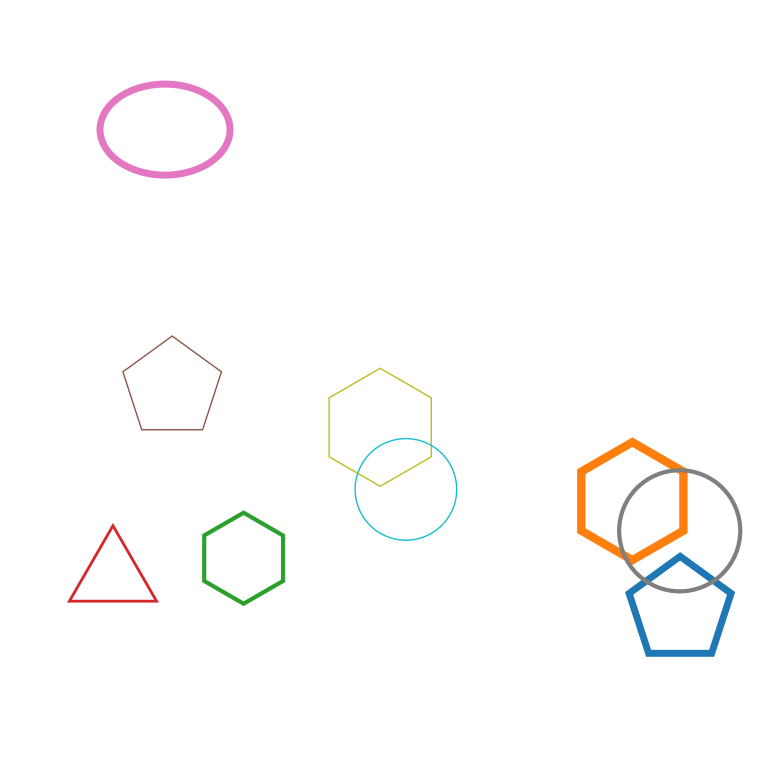[{"shape": "pentagon", "thickness": 2.5, "radius": 0.35, "center": [0.883, 0.208]}, {"shape": "hexagon", "thickness": 3, "radius": 0.38, "center": [0.821, 0.349]}, {"shape": "hexagon", "thickness": 1.5, "radius": 0.3, "center": [0.316, 0.275]}, {"shape": "triangle", "thickness": 1, "radius": 0.33, "center": [0.147, 0.252]}, {"shape": "pentagon", "thickness": 0.5, "radius": 0.34, "center": [0.224, 0.496]}, {"shape": "oval", "thickness": 2.5, "radius": 0.42, "center": [0.214, 0.832]}, {"shape": "circle", "thickness": 1.5, "radius": 0.39, "center": [0.883, 0.311]}, {"shape": "hexagon", "thickness": 0.5, "radius": 0.38, "center": [0.494, 0.445]}, {"shape": "circle", "thickness": 0.5, "radius": 0.33, "center": [0.527, 0.364]}]